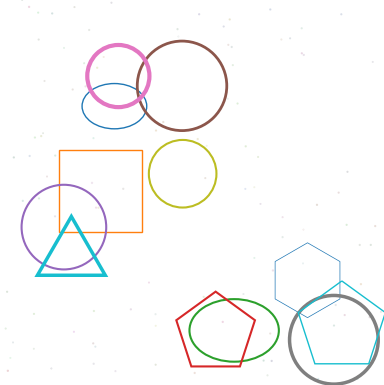[{"shape": "hexagon", "thickness": 0.5, "radius": 0.49, "center": [0.799, 0.272]}, {"shape": "oval", "thickness": 1, "radius": 0.42, "center": [0.297, 0.724]}, {"shape": "square", "thickness": 1, "radius": 0.54, "center": [0.261, 0.504]}, {"shape": "oval", "thickness": 1.5, "radius": 0.58, "center": [0.608, 0.142]}, {"shape": "pentagon", "thickness": 1.5, "radius": 0.54, "center": [0.56, 0.135]}, {"shape": "circle", "thickness": 1.5, "radius": 0.55, "center": [0.166, 0.41]}, {"shape": "circle", "thickness": 2, "radius": 0.58, "center": [0.473, 0.777]}, {"shape": "circle", "thickness": 3, "radius": 0.4, "center": [0.307, 0.802]}, {"shape": "circle", "thickness": 2.5, "radius": 0.58, "center": [0.867, 0.117]}, {"shape": "circle", "thickness": 1.5, "radius": 0.44, "center": [0.474, 0.549]}, {"shape": "pentagon", "thickness": 1, "radius": 0.59, "center": [0.888, 0.151]}, {"shape": "triangle", "thickness": 2.5, "radius": 0.51, "center": [0.185, 0.336]}]